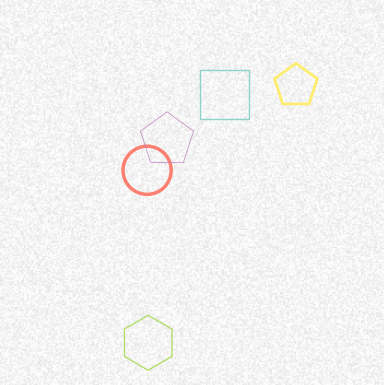[{"shape": "square", "thickness": 1, "radius": 0.32, "center": [0.583, 0.754]}, {"shape": "circle", "thickness": 2.5, "radius": 0.31, "center": [0.382, 0.558]}, {"shape": "hexagon", "thickness": 1, "radius": 0.36, "center": [0.385, 0.11]}, {"shape": "pentagon", "thickness": 0.5, "radius": 0.36, "center": [0.434, 0.637]}, {"shape": "pentagon", "thickness": 2, "radius": 0.29, "center": [0.769, 0.777]}]